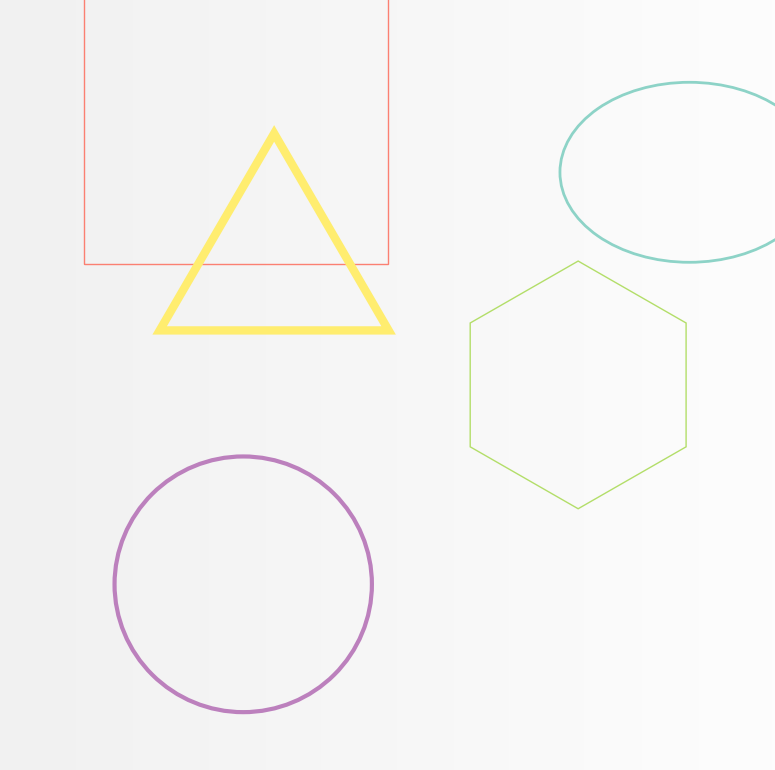[{"shape": "oval", "thickness": 1, "radius": 0.83, "center": [0.889, 0.776]}, {"shape": "square", "thickness": 0.5, "radius": 0.98, "center": [0.304, 0.853]}, {"shape": "hexagon", "thickness": 0.5, "radius": 0.8, "center": [0.746, 0.5]}, {"shape": "circle", "thickness": 1.5, "radius": 0.83, "center": [0.314, 0.241]}, {"shape": "triangle", "thickness": 3, "radius": 0.85, "center": [0.354, 0.656]}]